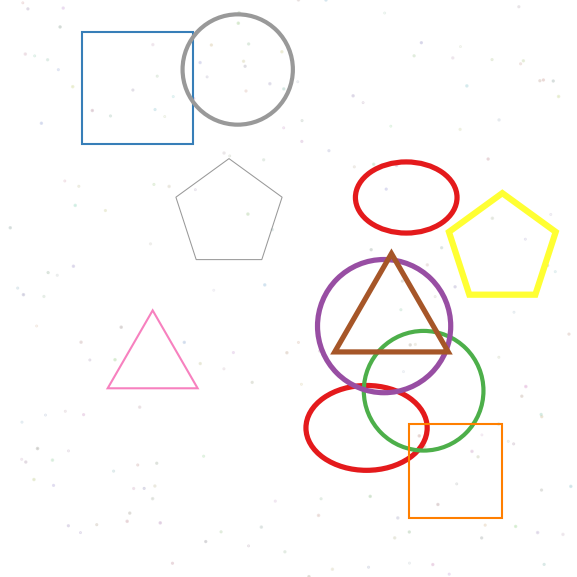[{"shape": "oval", "thickness": 2.5, "radius": 0.52, "center": [0.635, 0.258]}, {"shape": "oval", "thickness": 2.5, "radius": 0.44, "center": [0.703, 0.657]}, {"shape": "square", "thickness": 1, "radius": 0.48, "center": [0.238, 0.847]}, {"shape": "circle", "thickness": 2, "radius": 0.52, "center": [0.734, 0.323]}, {"shape": "circle", "thickness": 2.5, "radius": 0.58, "center": [0.665, 0.434]}, {"shape": "square", "thickness": 1, "radius": 0.41, "center": [0.789, 0.184]}, {"shape": "pentagon", "thickness": 3, "radius": 0.49, "center": [0.87, 0.567]}, {"shape": "triangle", "thickness": 2.5, "radius": 0.57, "center": [0.678, 0.446]}, {"shape": "triangle", "thickness": 1, "radius": 0.45, "center": [0.264, 0.372]}, {"shape": "circle", "thickness": 2, "radius": 0.48, "center": [0.412, 0.879]}, {"shape": "pentagon", "thickness": 0.5, "radius": 0.48, "center": [0.397, 0.628]}]